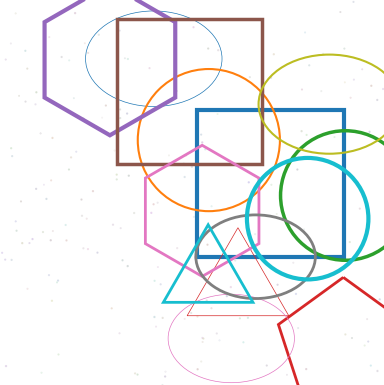[{"shape": "oval", "thickness": 0.5, "radius": 0.89, "center": [0.399, 0.847]}, {"shape": "square", "thickness": 3, "radius": 0.96, "center": [0.702, 0.524]}, {"shape": "circle", "thickness": 1.5, "radius": 0.92, "center": [0.542, 0.636]}, {"shape": "circle", "thickness": 2.5, "radius": 0.84, "center": [0.897, 0.492]}, {"shape": "triangle", "thickness": 0.5, "radius": 0.76, "center": [0.618, 0.256]}, {"shape": "pentagon", "thickness": 2, "radius": 0.89, "center": [0.892, 0.102]}, {"shape": "hexagon", "thickness": 3, "radius": 0.98, "center": [0.285, 0.845]}, {"shape": "square", "thickness": 2.5, "radius": 0.94, "center": [0.492, 0.762]}, {"shape": "oval", "thickness": 0.5, "radius": 0.82, "center": [0.601, 0.121]}, {"shape": "hexagon", "thickness": 2, "radius": 0.85, "center": [0.525, 0.452]}, {"shape": "oval", "thickness": 2, "radius": 0.78, "center": [0.664, 0.333]}, {"shape": "oval", "thickness": 1.5, "radius": 0.92, "center": [0.856, 0.729]}, {"shape": "triangle", "thickness": 2, "radius": 0.67, "center": [0.541, 0.282]}, {"shape": "circle", "thickness": 3, "radius": 0.79, "center": [0.799, 0.432]}]